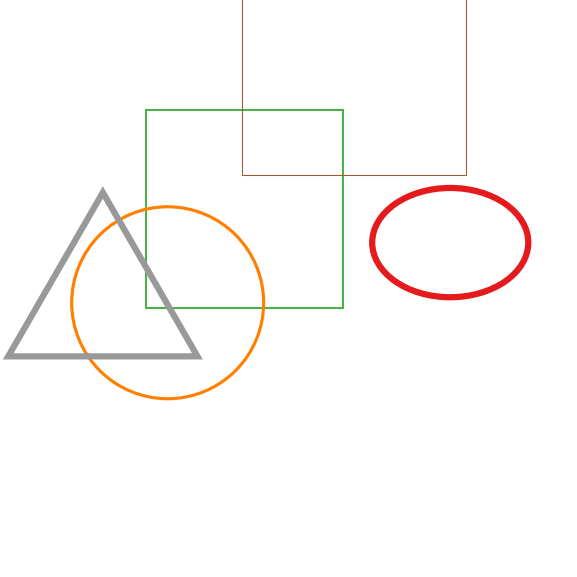[{"shape": "oval", "thickness": 3, "radius": 0.68, "center": [0.78, 0.579]}, {"shape": "square", "thickness": 1, "radius": 0.86, "center": [0.423, 0.637]}, {"shape": "circle", "thickness": 1.5, "radius": 0.83, "center": [0.29, 0.475]}, {"shape": "square", "thickness": 0.5, "radius": 0.97, "center": [0.614, 0.89]}, {"shape": "triangle", "thickness": 3, "radius": 0.95, "center": [0.178, 0.477]}]